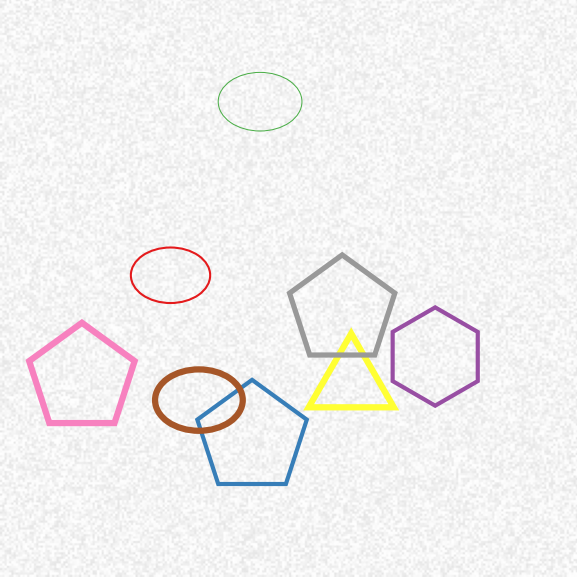[{"shape": "oval", "thickness": 1, "radius": 0.34, "center": [0.295, 0.522]}, {"shape": "pentagon", "thickness": 2, "radius": 0.5, "center": [0.436, 0.242]}, {"shape": "oval", "thickness": 0.5, "radius": 0.36, "center": [0.45, 0.823]}, {"shape": "hexagon", "thickness": 2, "radius": 0.43, "center": [0.754, 0.382]}, {"shape": "triangle", "thickness": 3, "radius": 0.43, "center": [0.608, 0.336]}, {"shape": "oval", "thickness": 3, "radius": 0.38, "center": [0.344, 0.306]}, {"shape": "pentagon", "thickness": 3, "radius": 0.48, "center": [0.142, 0.344]}, {"shape": "pentagon", "thickness": 2.5, "radius": 0.48, "center": [0.593, 0.462]}]